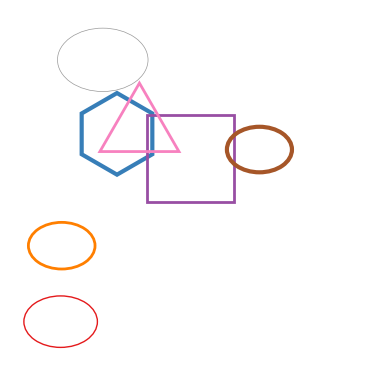[{"shape": "oval", "thickness": 1, "radius": 0.48, "center": [0.158, 0.165]}, {"shape": "hexagon", "thickness": 3, "radius": 0.53, "center": [0.304, 0.652]}, {"shape": "square", "thickness": 2, "radius": 0.57, "center": [0.494, 0.589]}, {"shape": "oval", "thickness": 2, "radius": 0.43, "center": [0.16, 0.362]}, {"shape": "oval", "thickness": 3, "radius": 0.42, "center": [0.674, 0.612]}, {"shape": "triangle", "thickness": 2, "radius": 0.59, "center": [0.362, 0.666]}, {"shape": "oval", "thickness": 0.5, "radius": 0.59, "center": [0.267, 0.845]}]